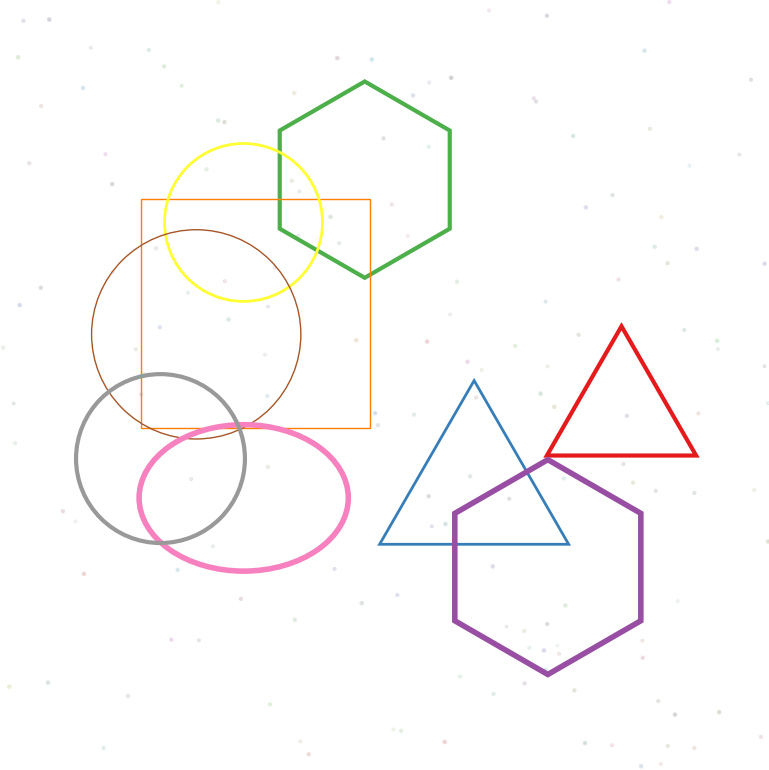[{"shape": "triangle", "thickness": 1.5, "radius": 0.56, "center": [0.807, 0.464]}, {"shape": "triangle", "thickness": 1, "radius": 0.71, "center": [0.616, 0.364]}, {"shape": "hexagon", "thickness": 1.5, "radius": 0.64, "center": [0.474, 0.767]}, {"shape": "hexagon", "thickness": 2, "radius": 0.7, "center": [0.711, 0.264]}, {"shape": "square", "thickness": 0.5, "radius": 0.74, "center": [0.332, 0.593]}, {"shape": "circle", "thickness": 1, "radius": 0.51, "center": [0.316, 0.711]}, {"shape": "circle", "thickness": 0.5, "radius": 0.68, "center": [0.255, 0.566]}, {"shape": "oval", "thickness": 2, "radius": 0.68, "center": [0.316, 0.353]}, {"shape": "circle", "thickness": 1.5, "radius": 0.55, "center": [0.208, 0.404]}]